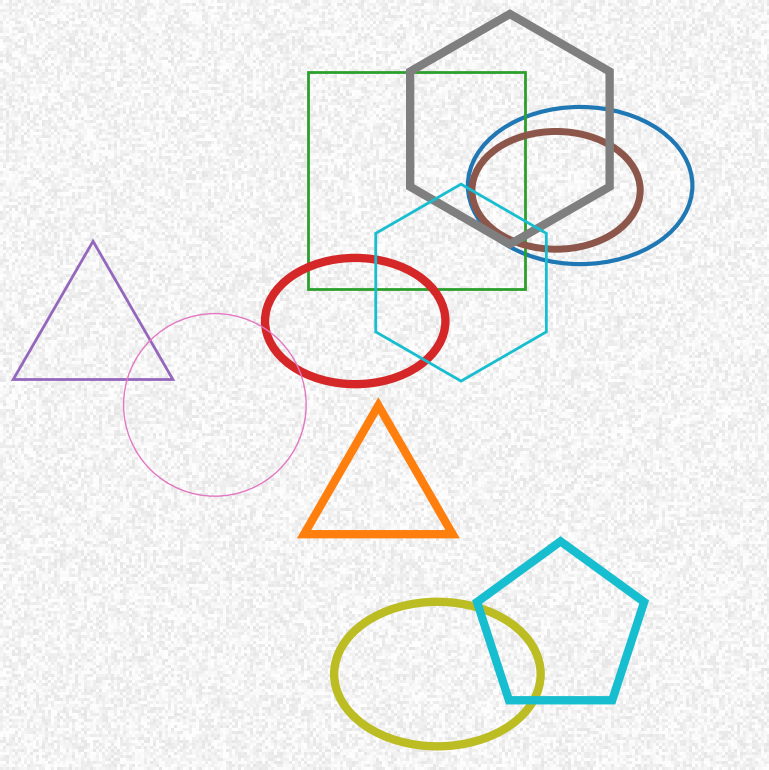[{"shape": "oval", "thickness": 1.5, "radius": 0.73, "center": [0.753, 0.759]}, {"shape": "triangle", "thickness": 3, "radius": 0.56, "center": [0.491, 0.362]}, {"shape": "square", "thickness": 1, "radius": 0.7, "center": [0.541, 0.766]}, {"shape": "oval", "thickness": 3, "radius": 0.59, "center": [0.461, 0.583]}, {"shape": "triangle", "thickness": 1, "radius": 0.6, "center": [0.121, 0.567]}, {"shape": "oval", "thickness": 2.5, "radius": 0.55, "center": [0.722, 0.753]}, {"shape": "circle", "thickness": 0.5, "radius": 0.59, "center": [0.279, 0.474]}, {"shape": "hexagon", "thickness": 3, "radius": 0.75, "center": [0.662, 0.832]}, {"shape": "oval", "thickness": 3, "radius": 0.67, "center": [0.568, 0.125]}, {"shape": "pentagon", "thickness": 3, "radius": 0.57, "center": [0.728, 0.183]}, {"shape": "hexagon", "thickness": 1, "radius": 0.64, "center": [0.599, 0.633]}]